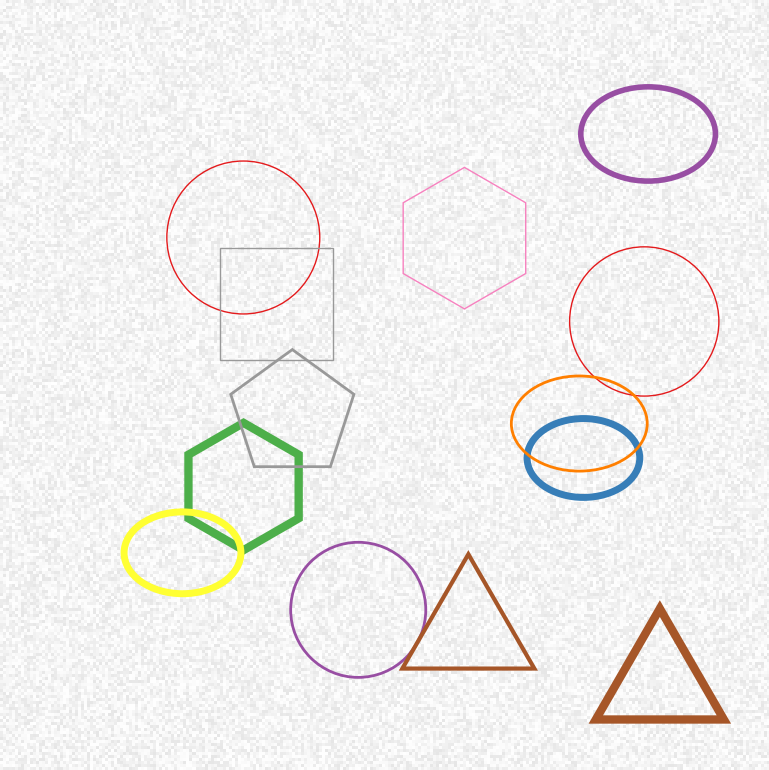[{"shape": "circle", "thickness": 0.5, "radius": 0.48, "center": [0.837, 0.583]}, {"shape": "circle", "thickness": 0.5, "radius": 0.5, "center": [0.316, 0.692]}, {"shape": "oval", "thickness": 2.5, "radius": 0.37, "center": [0.758, 0.405]}, {"shape": "hexagon", "thickness": 3, "radius": 0.41, "center": [0.316, 0.368]}, {"shape": "oval", "thickness": 2, "radius": 0.44, "center": [0.842, 0.826]}, {"shape": "circle", "thickness": 1, "radius": 0.44, "center": [0.465, 0.208]}, {"shape": "oval", "thickness": 1, "radius": 0.44, "center": [0.752, 0.45]}, {"shape": "oval", "thickness": 2.5, "radius": 0.38, "center": [0.237, 0.282]}, {"shape": "triangle", "thickness": 3, "radius": 0.48, "center": [0.857, 0.114]}, {"shape": "triangle", "thickness": 1.5, "radius": 0.49, "center": [0.608, 0.181]}, {"shape": "hexagon", "thickness": 0.5, "radius": 0.46, "center": [0.603, 0.691]}, {"shape": "square", "thickness": 0.5, "radius": 0.36, "center": [0.359, 0.605]}, {"shape": "pentagon", "thickness": 1, "radius": 0.42, "center": [0.38, 0.462]}]